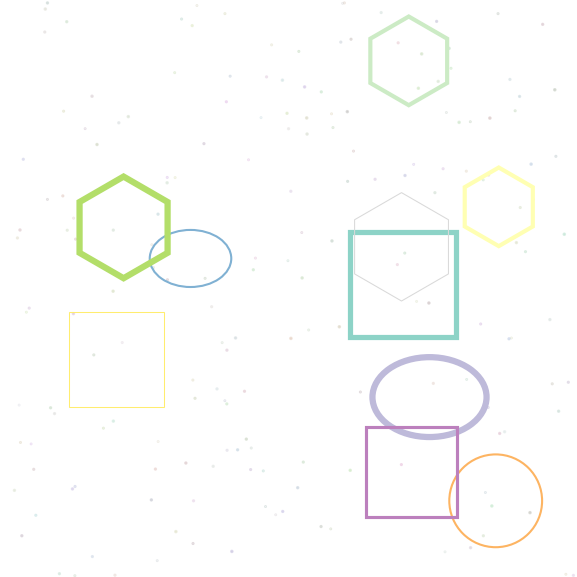[{"shape": "square", "thickness": 2.5, "radius": 0.46, "center": [0.698, 0.507]}, {"shape": "hexagon", "thickness": 2, "radius": 0.34, "center": [0.864, 0.641]}, {"shape": "oval", "thickness": 3, "radius": 0.49, "center": [0.744, 0.312]}, {"shape": "oval", "thickness": 1, "radius": 0.35, "center": [0.33, 0.552]}, {"shape": "circle", "thickness": 1, "radius": 0.4, "center": [0.858, 0.132]}, {"shape": "hexagon", "thickness": 3, "radius": 0.44, "center": [0.214, 0.605]}, {"shape": "hexagon", "thickness": 0.5, "radius": 0.47, "center": [0.695, 0.572]}, {"shape": "square", "thickness": 1.5, "radius": 0.39, "center": [0.712, 0.182]}, {"shape": "hexagon", "thickness": 2, "radius": 0.38, "center": [0.708, 0.894]}, {"shape": "square", "thickness": 0.5, "radius": 0.41, "center": [0.202, 0.377]}]